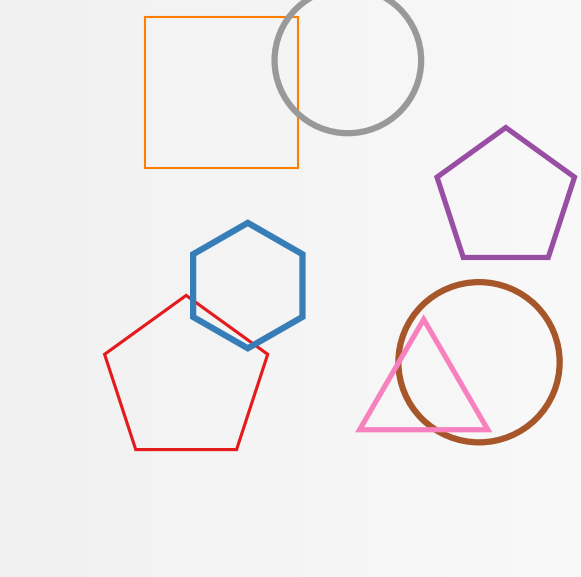[{"shape": "pentagon", "thickness": 1.5, "radius": 0.74, "center": [0.32, 0.34]}, {"shape": "hexagon", "thickness": 3, "radius": 0.54, "center": [0.426, 0.505]}, {"shape": "pentagon", "thickness": 2.5, "radius": 0.62, "center": [0.87, 0.654]}, {"shape": "square", "thickness": 1, "radius": 0.66, "center": [0.381, 0.839]}, {"shape": "circle", "thickness": 3, "radius": 0.69, "center": [0.824, 0.372]}, {"shape": "triangle", "thickness": 2.5, "radius": 0.64, "center": [0.729, 0.319]}, {"shape": "circle", "thickness": 3, "radius": 0.63, "center": [0.598, 0.895]}]